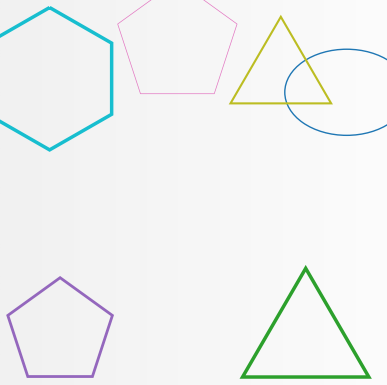[{"shape": "oval", "thickness": 1, "radius": 0.8, "center": [0.895, 0.76]}, {"shape": "triangle", "thickness": 2.5, "radius": 0.94, "center": [0.789, 0.115]}, {"shape": "pentagon", "thickness": 2, "radius": 0.71, "center": [0.155, 0.137]}, {"shape": "pentagon", "thickness": 0.5, "radius": 0.81, "center": [0.458, 0.888]}, {"shape": "triangle", "thickness": 1.5, "radius": 0.75, "center": [0.725, 0.806]}, {"shape": "hexagon", "thickness": 2.5, "radius": 0.92, "center": [0.128, 0.796]}]